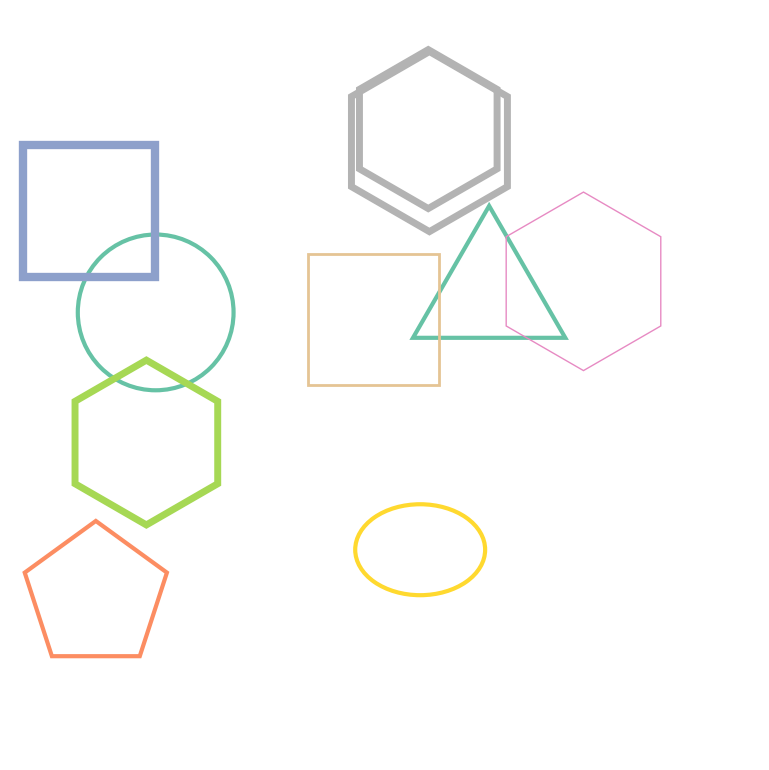[{"shape": "triangle", "thickness": 1.5, "radius": 0.57, "center": [0.635, 0.618]}, {"shape": "circle", "thickness": 1.5, "radius": 0.51, "center": [0.202, 0.594]}, {"shape": "pentagon", "thickness": 1.5, "radius": 0.49, "center": [0.124, 0.226]}, {"shape": "square", "thickness": 3, "radius": 0.43, "center": [0.116, 0.726]}, {"shape": "hexagon", "thickness": 0.5, "radius": 0.58, "center": [0.758, 0.635]}, {"shape": "hexagon", "thickness": 2.5, "radius": 0.53, "center": [0.19, 0.425]}, {"shape": "oval", "thickness": 1.5, "radius": 0.42, "center": [0.546, 0.286]}, {"shape": "square", "thickness": 1, "radius": 0.43, "center": [0.485, 0.585]}, {"shape": "hexagon", "thickness": 2.5, "radius": 0.58, "center": [0.558, 0.816]}, {"shape": "hexagon", "thickness": 2.5, "radius": 0.52, "center": [0.556, 0.832]}]